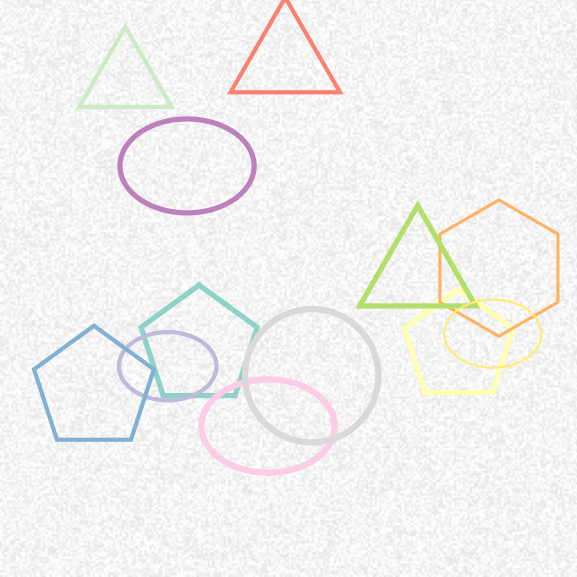[{"shape": "pentagon", "thickness": 2.5, "radius": 0.53, "center": [0.345, 0.4]}, {"shape": "pentagon", "thickness": 2.5, "radius": 0.5, "center": [0.794, 0.4]}, {"shape": "oval", "thickness": 2, "radius": 0.42, "center": [0.29, 0.365]}, {"shape": "triangle", "thickness": 2, "radius": 0.55, "center": [0.494, 0.894]}, {"shape": "pentagon", "thickness": 2, "radius": 0.55, "center": [0.163, 0.326]}, {"shape": "hexagon", "thickness": 1.5, "radius": 0.59, "center": [0.864, 0.535]}, {"shape": "triangle", "thickness": 2.5, "radius": 0.58, "center": [0.723, 0.527]}, {"shape": "oval", "thickness": 3, "radius": 0.58, "center": [0.464, 0.261]}, {"shape": "circle", "thickness": 3, "radius": 0.58, "center": [0.54, 0.348]}, {"shape": "oval", "thickness": 2.5, "radius": 0.58, "center": [0.324, 0.712]}, {"shape": "triangle", "thickness": 2, "radius": 0.46, "center": [0.217, 0.86]}, {"shape": "oval", "thickness": 1, "radius": 0.42, "center": [0.853, 0.421]}]